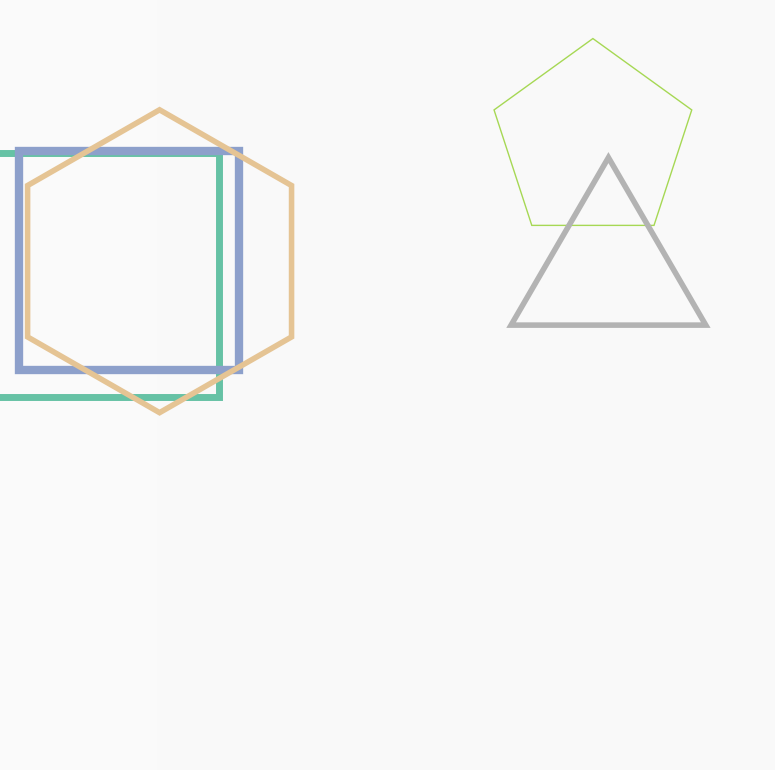[{"shape": "square", "thickness": 2.5, "radius": 0.79, "center": [0.124, 0.642]}, {"shape": "square", "thickness": 3, "radius": 0.71, "center": [0.166, 0.662]}, {"shape": "pentagon", "thickness": 0.5, "radius": 0.67, "center": [0.765, 0.816]}, {"shape": "hexagon", "thickness": 2, "radius": 0.98, "center": [0.206, 0.661]}, {"shape": "triangle", "thickness": 2, "radius": 0.73, "center": [0.785, 0.65]}]